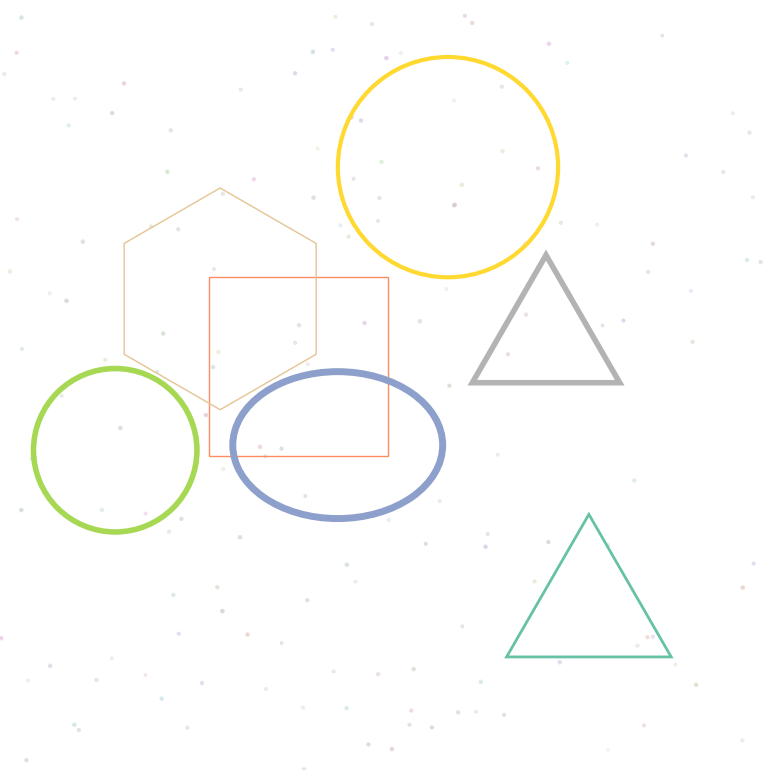[{"shape": "triangle", "thickness": 1, "radius": 0.62, "center": [0.765, 0.209]}, {"shape": "square", "thickness": 0.5, "radius": 0.58, "center": [0.387, 0.524]}, {"shape": "oval", "thickness": 2.5, "radius": 0.68, "center": [0.439, 0.422]}, {"shape": "circle", "thickness": 2, "radius": 0.53, "center": [0.15, 0.415]}, {"shape": "circle", "thickness": 1.5, "radius": 0.72, "center": [0.582, 0.783]}, {"shape": "hexagon", "thickness": 0.5, "radius": 0.72, "center": [0.286, 0.612]}, {"shape": "triangle", "thickness": 2, "radius": 0.55, "center": [0.709, 0.558]}]